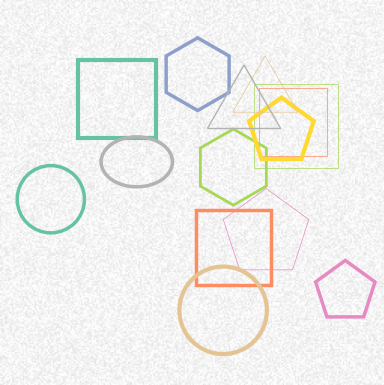[{"shape": "square", "thickness": 3, "radius": 0.51, "center": [0.304, 0.743]}, {"shape": "circle", "thickness": 2.5, "radius": 0.44, "center": [0.132, 0.482]}, {"shape": "square", "thickness": 2.5, "radius": 0.49, "center": [0.606, 0.357]}, {"shape": "square", "thickness": 0.5, "radius": 0.44, "center": [0.762, 0.684]}, {"shape": "hexagon", "thickness": 2.5, "radius": 0.47, "center": [0.513, 0.807]}, {"shape": "pentagon", "thickness": 2.5, "radius": 0.41, "center": [0.897, 0.243]}, {"shape": "pentagon", "thickness": 0.5, "radius": 0.58, "center": [0.691, 0.394]}, {"shape": "square", "thickness": 0.5, "radius": 0.55, "center": [0.768, 0.674]}, {"shape": "hexagon", "thickness": 2, "radius": 0.49, "center": [0.606, 0.566]}, {"shape": "pentagon", "thickness": 3, "radius": 0.44, "center": [0.731, 0.658]}, {"shape": "triangle", "thickness": 0.5, "radius": 0.49, "center": [0.689, 0.757]}, {"shape": "circle", "thickness": 3, "radius": 0.57, "center": [0.58, 0.194]}, {"shape": "triangle", "thickness": 1, "radius": 0.55, "center": [0.634, 0.721]}, {"shape": "oval", "thickness": 2.5, "radius": 0.46, "center": [0.355, 0.58]}]